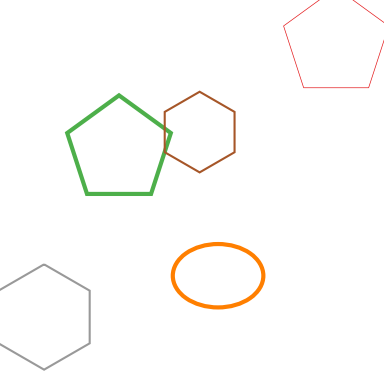[{"shape": "pentagon", "thickness": 0.5, "radius": 0.72, "center": [0.873, 0.888]}, {"shape": "pentagon", "thickness": 3, "radius": 0.71, "center": [0.309, 0.611]}, {"shape": "oval", "thickness": 3, "radius": 0.59, "center": [0.566, 0.284]}, {"shape": "hexagon", "thickness": 1.5, "radius": 0.52, "center": [0.519, 0.657]}, {"shape": "hexagon", "thickness": 1.5, "radius": 0.68, "center": [0.115, 0.177]}]